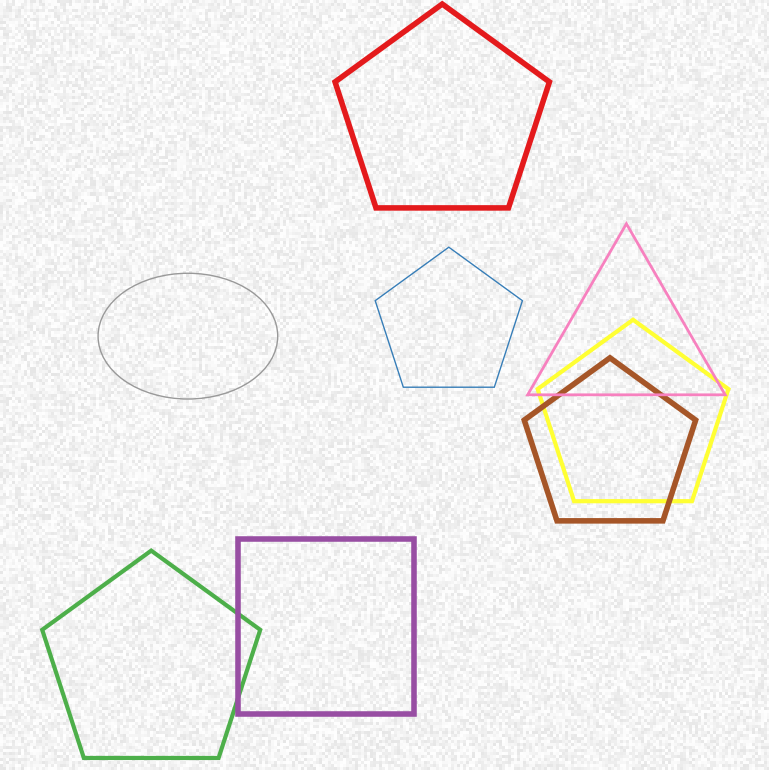[{"shape": "pentagon", "thickness": 2, "radius": 0.73, "center": [0.574, 0.848]}, {"shape": "pentagon", "thickness": 0.5, "radius": 0.5, "center": [0.583, 0.578]}, {"shape": "pentagon", "thickness": 1.5, "radius": 0.74, "center": [0.196, 0.136]}, {"shape": "square", "thickness": 2, "radius": 0.57, "center": [0.423, 0.186]}, {"shape": "pentagon", "thickness": 1.5, "radius": 0.65, "center": [0.822, 0.454]}, {"shape": "pentagon", "thickness": 2, "radius": 0.59, "center": [0.792, 0.418]}, {"shape": "triangle", "thickness": 1, "radius": 0.74, "center": [0.813, 0.561]}, {"shape": "oval", "thickness": 0.5, "radius": 0.58, "center": [0.244, 0.563]}]